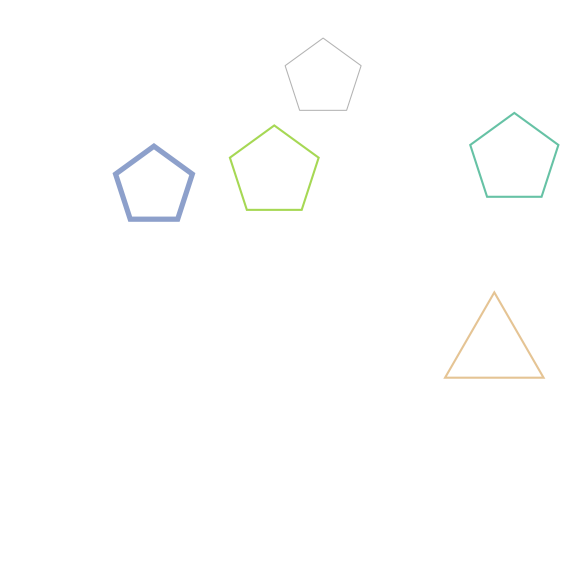[{"shape": "pentagon", "thickness": 1, "radius": 0.4, "center": [0.891, 0.723]}, {"shape": "pentagon", "thickness": 2.5, "radius": 0.35, "center": [0.267, 0.676]}, {"shape": "pentagon", "thickness": 1, "radius": 0.4, "center": [0.475, 0.701]}, {"shape": "triangle", "thickness": 1, "radius": 0.49, "center": [0.856, 0.394]}, {"shape": "pentagon", "thickness": 0.5, "radius": 0.35, "center": [0.56, 0.864]}]